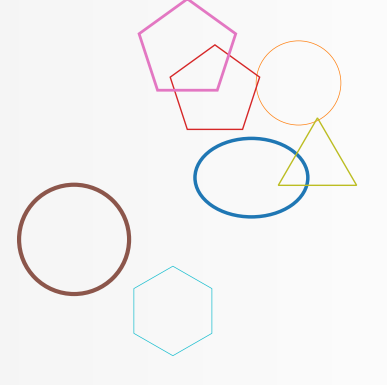[{"shape": "oval", "thickness": 2.5, "radius": 0.73, "center": [0.649, 0.539]}, {"shape": "circle", "thickness": 0.5, "radius": 0.55, "center": [0.77, 0.785]}, {"shape": "pentagon", "thickness": 1, "radius": 0.61, "center": [0.555, 0.762]}, {"shape": "circle", "thickness": 3, "radius": 0.71, "center": [0.191, 0.378]}, {"shape": "pentagon", "thickness": 2, "radius": 0.66, "center": [0.484, 0.872]}, {"shape": "triangle", "thickness": 1, "radius": 0.58, "center": [0.819, 0.577]}, {"shape": "hexagon", "thickness": 0.5, "radius": 0.58, "center": [0.446, 0.192]}]